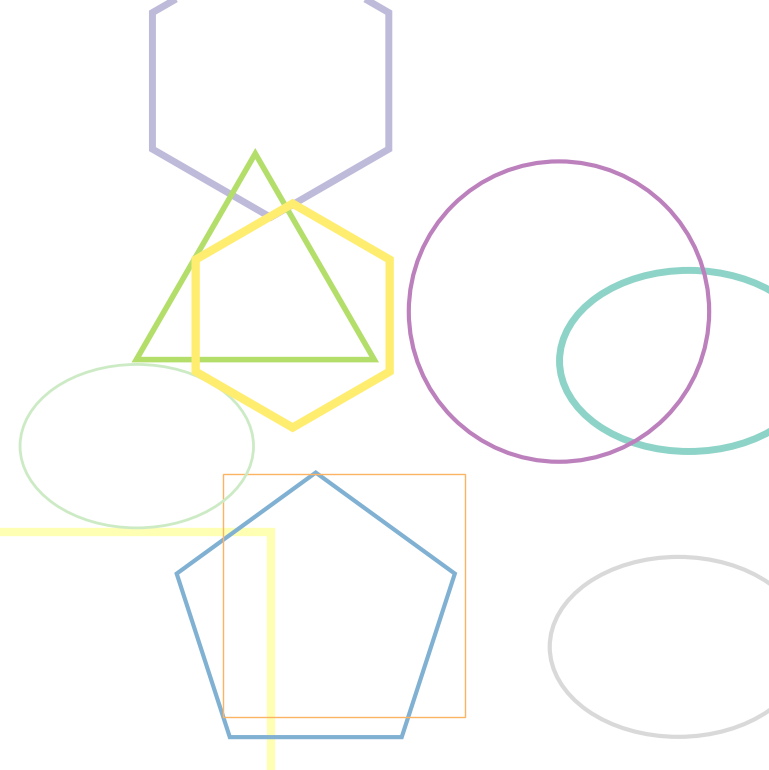[{"shape": "oval", "thickness": 2.5, "radius": 0.84, "center": [0.895, 0.531]}, {"shape": "square", "thickness": 3, "radius": 0.96, "center": [0.16, 0.116]}, {"shape": "hexagon", "thickness": 2.5, "radius": 0.89, "center": [0.351, 0.895]}, {"shape": "pentagon", "thickness": 1.5, "radius": 0.95, "center": [0.41, 0.196]}, {"shape": "square", "thickness": 0.5, "radius": 0.79, "center": [0.447, 0.226]}, {"shape": "triangle", "thickness": 2, "radius": 0.89, "center": [0.332, 0.622]}, {"shape": "oval", "thickness": 1.5, "radius": 0.83, "center": [0.881, 0.16]}, {"shape": "circle", "thickness": 1.5, "radius": 0.98, "center": [0.726, 0.595]}, {"shape": "oval", "thickness": 1, "radius": 0.76, "center": [0.178, 0.421]}, {"shape": "hexagon", "thickness": 3, "radius": 0.73, "center": [0.38, 0.59]}]